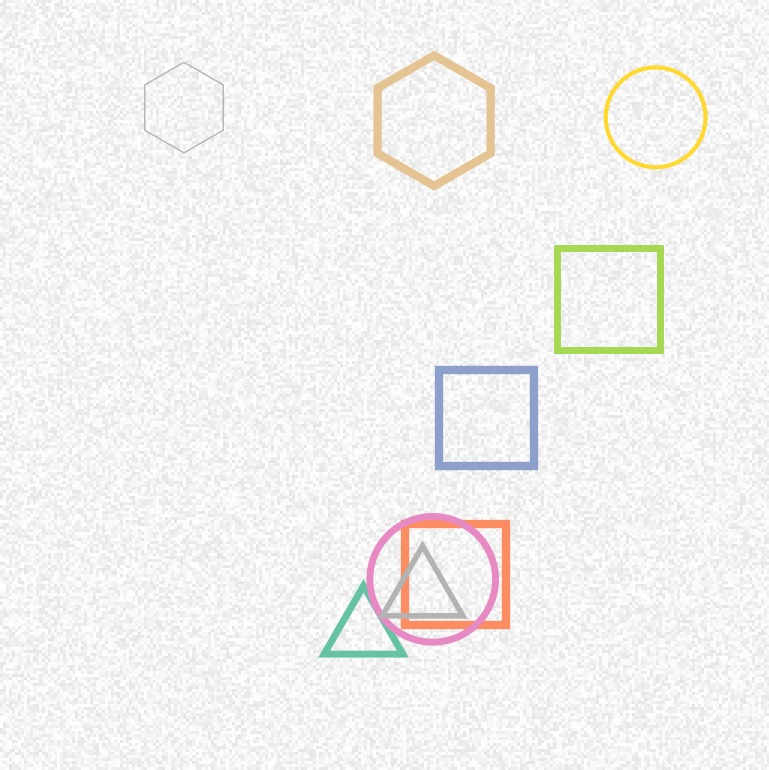[{"shape": "triangle", "thickness": 2.5, "radius": 0.3, "center": [0.472, 0.18]}, {"shape": "square", "thickness": 3, "radius": 0.33, "center": [0.591, 0.254]}, {"shape": "square", "thickness": 3, "radius": 0.31, "center": [0.632, 0.457]}, {"shape": "circle", "thickness": 2.5, "radius": 0.41, "center": [0.562, 0.248]}, {"shape": "square", "thickness": 2.5, "radius": 0.33, "center": [0.791, 0.612]}, {"shape": "circle", "thickness": 1.5, "radius": 0.32, "center": [0.851, 0.848]}, {"shape": "hexagon", "thickness": 3, "radius": 0.42, "center": [0.564, 0.843]}, {"shape": "hexagon", "thickness": 0.5, "radius": 0.29, "center": [0.239, 0.86]}, {"shape": "triangle", "thickness": 2, "radius": 0.3, "center": [0.549, 0.23]}]